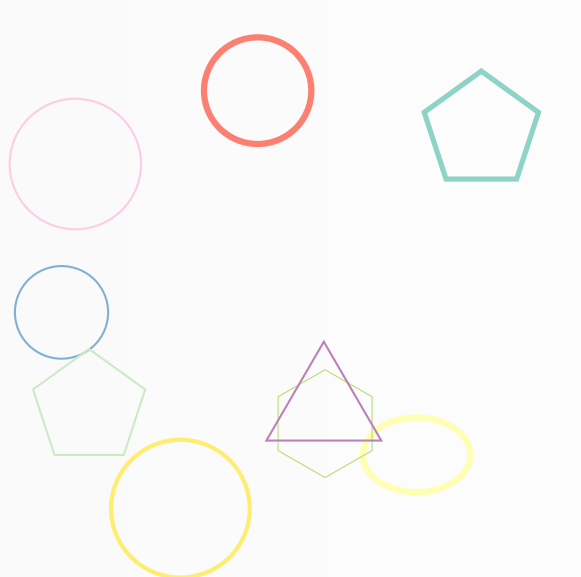[{"shape": "pentagon", "thickness": 2.5, "radius": 0.52, "center": [0.828, 0.773]}, {"shape": "oval", "thickness": 3, "radius": 0.46, "center": [0.717, 0.212]}, {"shape": "circle", "thickness": 3, "radius": 0.46, "center": [0.443, 0.842]}, {"shape": "circle", "thickness": 1, "radius": 0.4, "center": [0.106, 0.458]}, {"shape": "hexagon", "thickness": 0.5, "radius": 0.47, "center": [0.559, 0.266]}, {"shape": "circle", "thickness": 1, "radius": 0.57, "center": [0.13, 0.715]}, {"shape": "triangle", "thickness": 1, "radius": 0.57, "center": [0.557, 0.293]}, {"shape": "pentagon", "thickness": 1, "radius": 0.51, "center": [0.153, 0.293]}, {"shape": "circle", "thickness": 2, "radius": 0.6, "center": [0.31, 0.118]}]